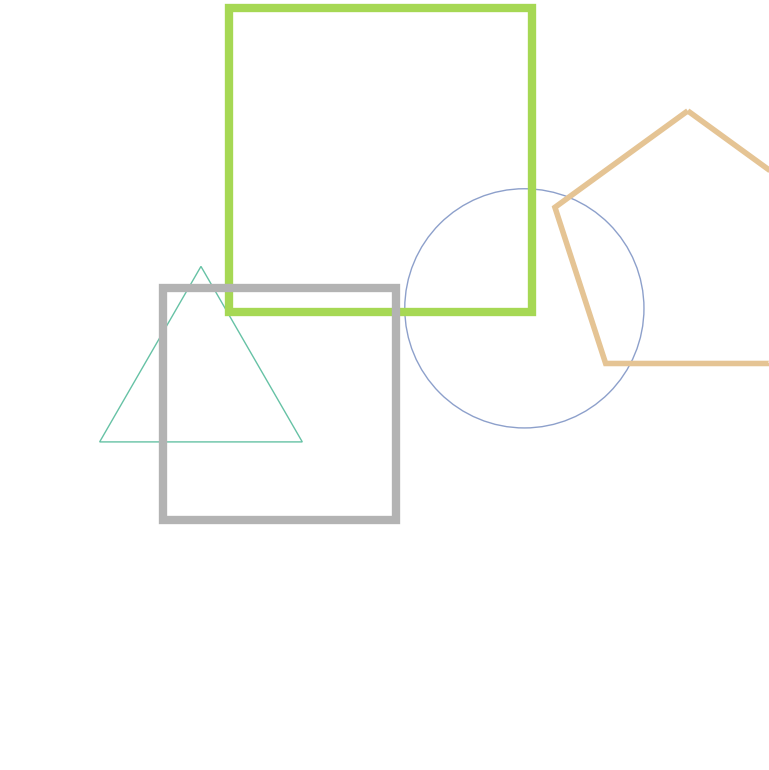[{"shape": "triangle", "thickness": 0.5, "radius": 0.76, "center": [0.261, 0.502]}, {"shape": "circle", "thickness": 0.5, "radius": 0.78, "center": [0.681, 0.6]}, {"shape": "square", "thickness": 3, "radius": 0.99, "center": [0.494, 0.792]}, {"shape": "pentagon", "thickness": 2, "radius": 0.91, "center": [0.893, 0.675]}, {"shape": "square", "thickness": 3, "radius": 0.75, "center": [0.363, 0.476]}]